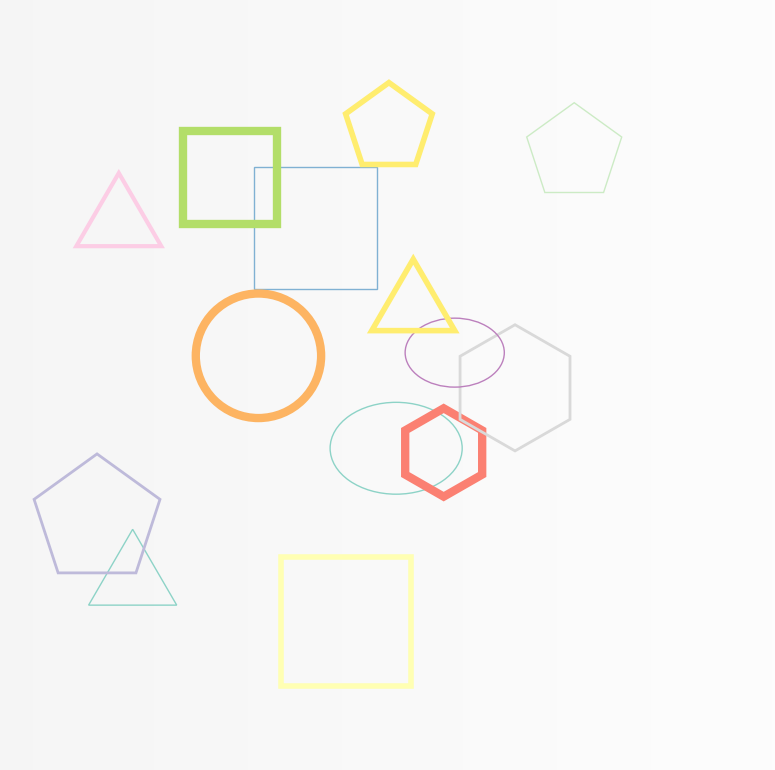[{"shape": "oval", "thickness": 0.5, "radius": 0.43, "center": [0.511, 0.418]}, {"shape": "triangle", "thickness": 0.5, "radius": 0.33, "center": [0.171, 0.247]}, {"shape": "square", "thickness": 2, "radius": 0.42, "center": [0.447, 0.193]}, {"shape": "pentagon", "thickness": 1, "radius": 0.43, "center": [0.125, 0.325]}, {"shape": "hexagon", "thickness": 3, "radius": 0.29, "center": [0.573, 0.412]}, {"shape": "square", "thickness": 0.5, "radius": 0.4, "center": [0.407, 0.704]}, {"shape": "circle", "thickness": 3, "radius": 0.4, "center": [0.333, 0.538]}, {"shape": "square", "thickness": 3, "radius": 0.3, "center": [0.297, 0.77]}, {"shape": "triangle", "thickness": 1.5, "radius": 0.32, "center": [0.153, 0.712]}, {"shape": "hexagon", "thickness": 1, "radius": 0.41, "center": [0.665, 0.496]}, {"shape": "oval", "thickness": 0.5, "radius": 0.32, "center": [0.587, 0.542]}, {"shape": "pentagon", "thickness": 0.5, "radius": 0.32, "center": [0.741, 0.802]}, {"shape": "triangle", "thickness": 2, "radius": 0.31, "center": [0.533, 0.602]}, {"shape": "pentagon", "thickness": 2, "radius": 0.29, "center": [0.502, 0.834]}]